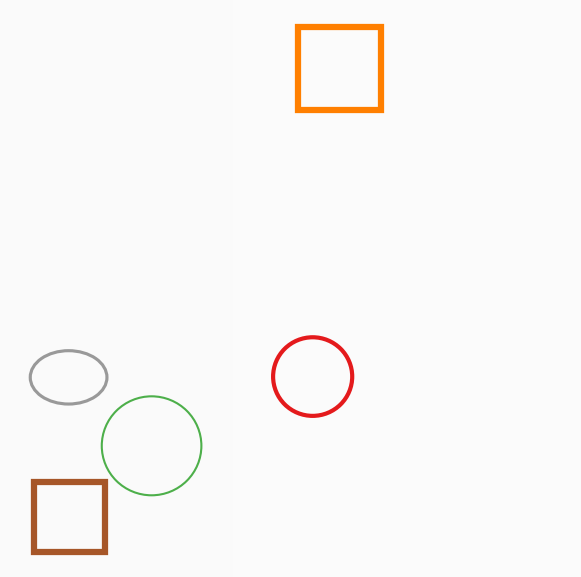[{"shape": "circle", "thickness": 2, "radius": 0.34, "center": [0.538, 0.347]}, {"shape": "circle", "thickness": 1, "radius": 0.43, "center": [0.261, 0.227]}, {"shape": "square", "thickness": 3, "radius": 0.36, "center": [0.584, 0.88]}, {"shape": "square", "thickness": 3, "radius": 0.3, "center": [0.12, 0.104]}, {"shape": "oval", "thickness": 1.5, "radius": 0.33, "center": [0.118, 0.346]}]